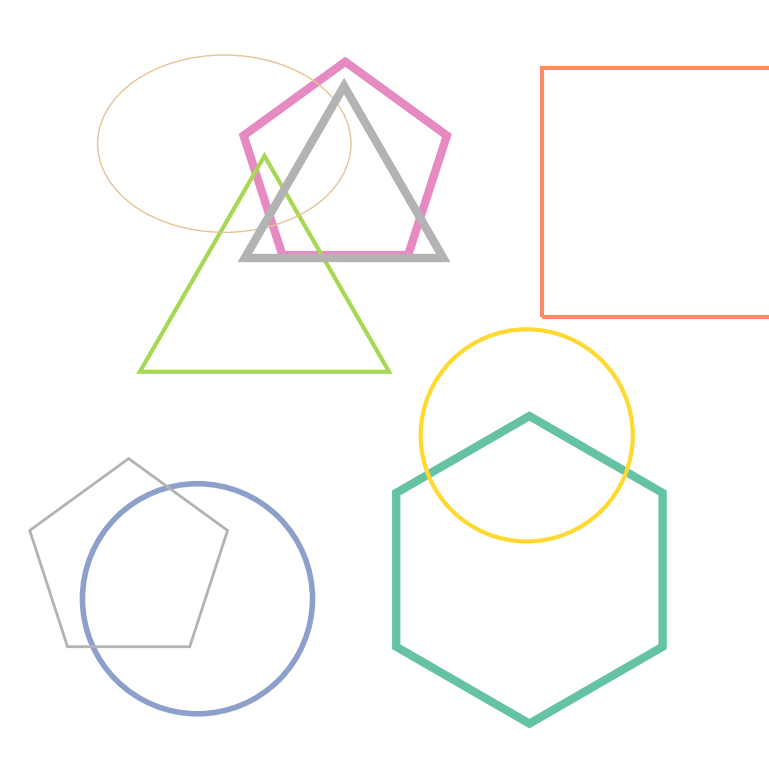[{"shape": "hexagon", "thickness": 3, "radius": 1.0, "center": [0.688, 0.26]}, {"shape": "square", "thickness": 1.5, "radius": 0.81, "center": [0.866, 0.75]}, {"shape": "circle", "thickness": 2, "radius": 0.75, "center": [0.256, 0.222]}, {"shape": "pentagon", "thickness": 3, "radius": 0.69, "center": [0.448, 0.781]}, {"shape": "triangle", "thickness": 1.5, "radius": 0.93, "center": [0.343, 0.611]}, {"shape": "circle", "thickness": 1.5, "radius": 0.69, "center": [0.684, 0.435]}, {"shape": "oval", "thickness": 0.5, "radius": 0.82, "center": [0.291, 0.813]}, {"shape": "triangle", "thickness": 3, "radius": 0.74, "center": [0.447, 0.739]}, {"shape": "pentagon", "thickness": 1, "radius": 0.68, "center": [0.167, 0.269]}]